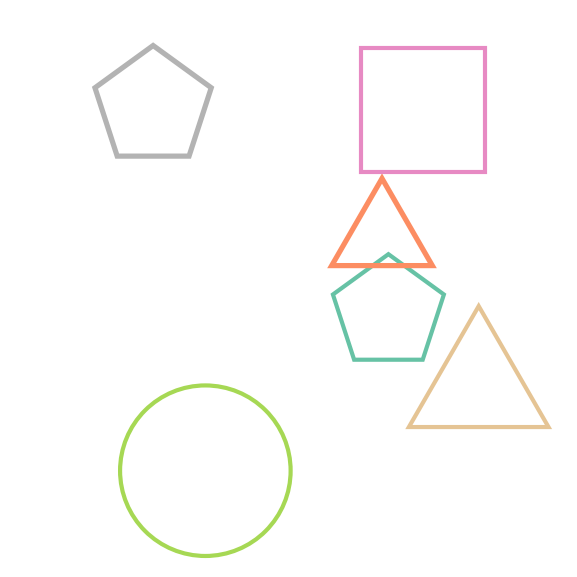[{"shape": "pentagon", "thickness": 2, "radius": 0.51, "center": [0.673, 0.458]}, {"shape": "triangle", "thickness": 2.5, "radius": 0.5, "center": [0.661, 0.59]}, {"shape": "square", "thickness": 2, "radius": 0.54, "center": [0.733, 0.809]}, {"shape": "circle", "thickness": 2, "radius": 0.74, "center": [0.356, 0.184]}, {"shape": "triangle", "thickness": 2, "radius": 0.7, "center": [0.829, 0.329]}, {"shape": "pentagon", "thickness": 2.5, "radius": 0.53, "center": [0.265, 0.814]}]